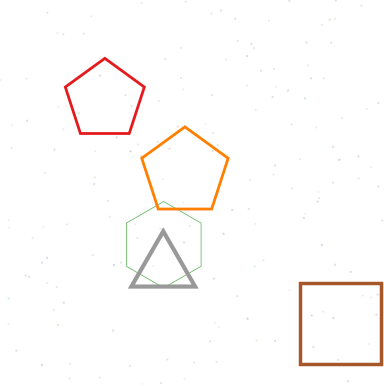[{"shape": "pentagon", "thickness": 2, "radius": 0.54, "center": [0.272, 0.741]}, {"shape": "hexagon", "thickness": 0.5, "radius": 0.56, "center": [0.425, 0.365]}, {"shape": "pentagon", "thickness": 2, "radius": 0.59, "center": [0.48, 0.553]}, {"shape": "square", "thickness": 2.5, "radius": 0.53, "center": [0.885, 0.16]}, {"shape": "triangle", "thickness": 3, "radius": 0.48, "center": [0.424, 0.304]}]